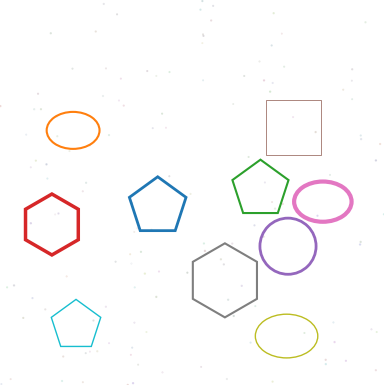[{"shape": "pentagon", "thickness": 2, "radius": 0.39, "center": [0.41, 0.463]}, {"shape": "oval", "thickness": 1.5, "radius": 0.34, "center": [0.19, 0.661]}, {"shape": "pentagon", "thickness": 1.5, "radius": 0.38, "center": [0.677, 0.509]}, {"shape": "hexagon", "thickness": 2.5, "radius": 0.4, "center": [0.135, 0.417]}, {"shape": "circle", "thickness": 2, "radius": 0.36, "center": [0.748, 0.361]}, {"shape": "square", "thickness": 0.5, "radius": 0.35, "center": [0.763, 0.669]}, {"shape": "oval", "thickness": 3, "radius": 0.37, "center": [0.839, 0.476]}, {"shape": "hexagon", "thickness": 1.5, "radius": 0.48, "center": [0.584, 0.272]}, {"shape": "oval", "thickness": 1, "radius": 0.41, "center": [0.744, 0.127]}, {"shape": "pentagon", "thickness": 1, "radius": 0.34, "center": [0.197, 0.155]}]